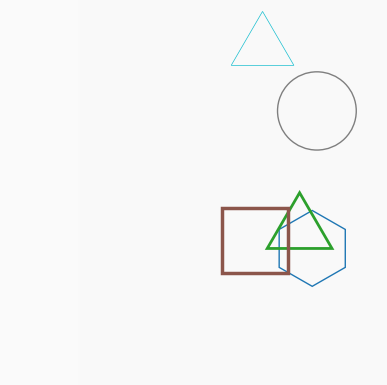[{"shape": "hexagon", "thickness": 1, "radius": 0.49, "center": [0.806, 0.355]}, {"shape": "triangle", "thickness": 2, "radius": 0.48, "center": [0.773, 0.403]}, {"shape": "square", "thickness": 2.5, "radius": 0.43, "center": [0.659, 0.375]}, {"shape": "circle", "thickness": 1, "radius": 0.51, "center": [0.818, 0.712]}, {"shape": "triangle", "thickness": 0.5, "radius": 0.47, "center": [0.678, 0.877]}]